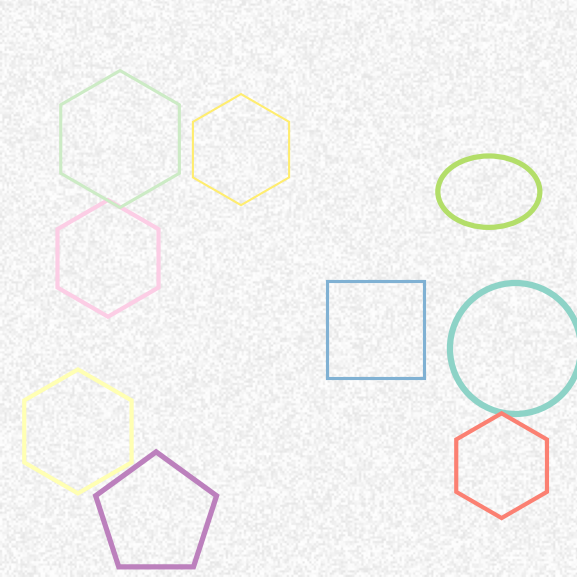[{"shape": "circle", "thickness": 3, "radius": 0.57, "center": [0.893, 0.396]}, {"shape": "hexagon", "thickness": 2, "radius": 0.54, "center": [0.135, 0.252]}, {"shape": "hexagon", "thickness": 2, "radius": 0.45, "center": [0.869, 0.193]}, {"shape": "square", "thickness": 1.5, "radius": 0.42, "center": [0.65, 0.429]}, {"shape": "oval", "thickness": 2.5, "radius": 0.44, "center": [0.846, 0.667]}, {"shape": "hexagon", "thickness": 2, "radius": 0.51, "center": [0.187, 0.552]}, {"shape": "pentagon", "thickness": 2.5, "radius": 0.55, "center": [0.27, 0.107]}, {"shape": "hexagon", "thickness": 1.5, "radius": 0.59, "center": [0.208, 0.758]}, {"shape": "hexagon", "thickness": 1, "radius": 0.48, "center": [0.417, 0.74]}]